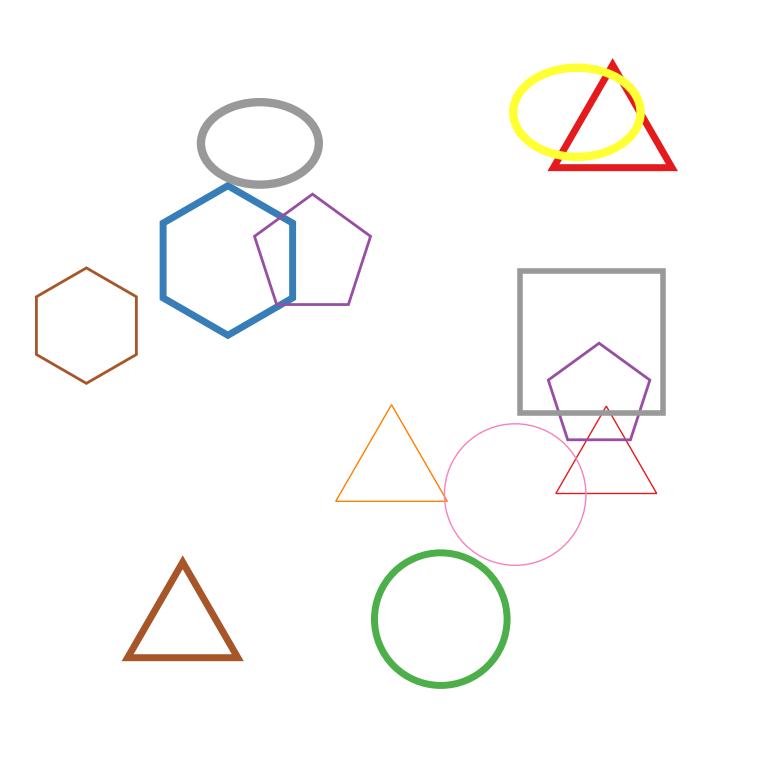[{"shape": "triangle", "thickness": 2.5, "radius": 0.44, "center": [0.796, 0.827]}, {"shape": "triangle", "thickness": 0.5, "radius": 0.38, "center": [0.787, 0.397]}, {"shape": "hexagon", "thickness": 2.5, "radius": 0.49, "center": [0.296, 0.662]}, {"shape": "circle", "thickness": 2.5, "radius": 0.43, "center": [0.572, 0.196]}, {"shape": "pentagon", "thickness": 1, "radius": 0.4, "center": [0.406, 0.669]}, {"shape": "pentagon", "thickness": 1, "radius": 0.35, "center": [0.778, 0.485]}, {"shape": "triangle", "thickness": 0.5, "radius": 0.42, "center": [0.508, 0.391]}, {"shape": "oval", "thickness": 3, "radius": 0.41, "center": [0.749, 0.854]}, {"shape": "hexagon", "thickness": 1, "radius": 0.37, "center": [0.112, 0.577]}, {"shape": "triangle", "thickness": 2.5, "radius": 0.41, "center": [0.237, 0.187]}, {"shape": "circle", "thickness": 0.5, "radius": 0.46, "center": [0.669, 0.358]}, {"shape": "oval", "thickness": 3, "radius": 0.38, "center": [0.338, 0.814]}, {"shape": "square", "thickness": 2, "radius": 0.46, "center": [0.768, 0.555]}]